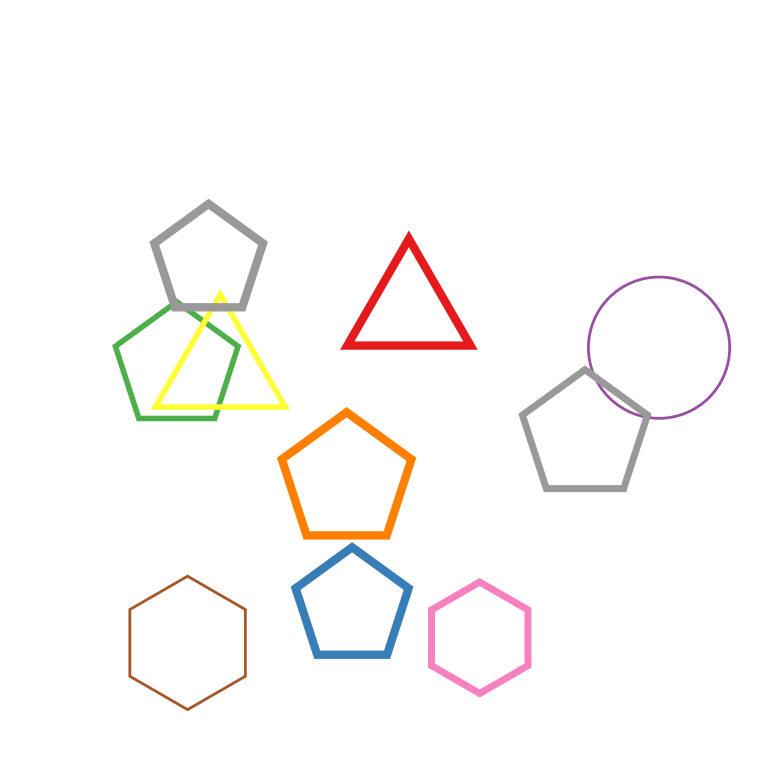[{"shape": "triangle", "thickness": 3, "radius": 0.46, "center": [0.531, 0.597]}, {"shape": "pentagon", "thickness": 3, "radius": 0.39, "center": [0.457, 0.212]}, {"shape": "pentagon", "thickness": 2, "radius": 0.42, "center": [0.23, 0.524]}, {"shape": "circle", "thickness": 1, "radius": 0.46, "center": [0.856, 0.548]}, {"shape": "pentagon", "thickness": 3, "radius": 0.44, "center": [0.45, 0.376]}, {"shape": "triangle", "thickness": 2, "radius": 0.49, "center": [0.286, 0.52]}, {"shape": "hexagon", "thickness": 1, "radius": 0.43, "center": [0.244, 0.165]}, {"shape": "hexagon", "thickness": 2.5, "radius": 0.36, "center": [0.623, 0.172]}, {"shape": "pentagon", "thickness": 3, "radius": 0.37, "center": [0.271, 0.661]}, {"shape": "pentagon", "thickness": 2.5, "radius": 0.43, "center": [0.76, 0.435]}]